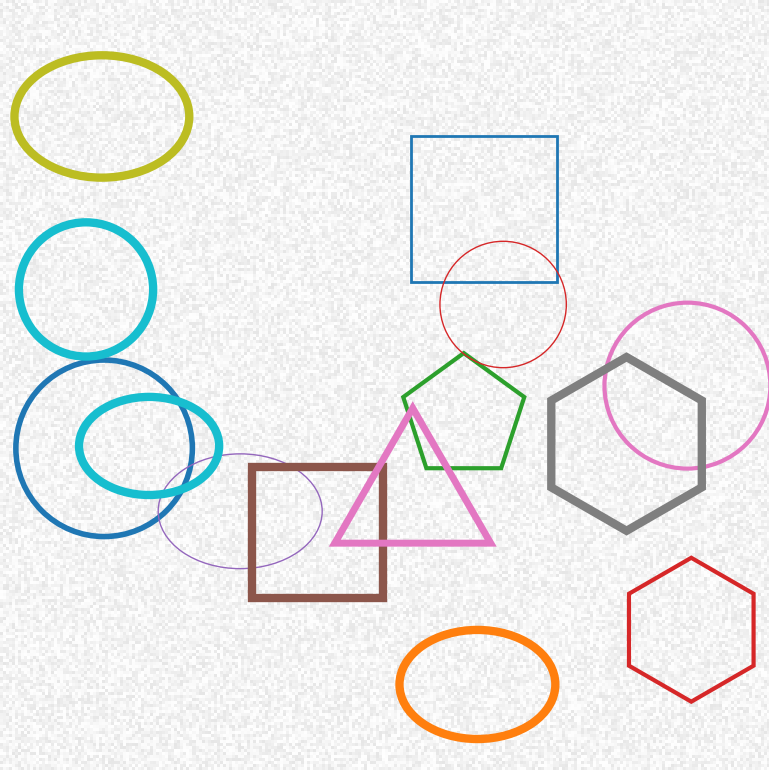[{"shape": "square", "thickness": 1, "radius": 0.47, "center": [0.629, 0.729]}, {"shape": "circle", "thickness": 2, "radius": 0.57, "center": [0.135, 0.418]}, {"shape": "oval", "thickness": 3, "radius": 0.51, "center": [0.62, 0.111]}, {"shape": "pentagon", "thickness": 1.5, "radius": 0.41, "center": [0.602, 0.459]}, {"shape": "circle", "thickness": 0.5, "radius": 0.41, "center": [0.653, 0.605]}, {"shape": "hexagon", "thickness": 1.5, "radius": 0.47, "center": [0.898, 0.182]}, {"shape": "oval", "thickness": 0.5, "radius": 0.53, "center": [0.312, 0.336]}, {"shape": "square", "thickness": 3, "radius": 0.43, "center": [0.412, 0.309]}, {"shape": "triangle", "thickness": 2.5, "radius": 0.58, "center": [0.536, 0.353]}, {"shape": "circle", "thickness": 1.5, "radius": 0.54, "center": [0.893, 0.499]}, {"shape": "hexagon", "thickness": 3, "radius": 0.56, "center": [0.814, 0.423]}, {"shape": "oval", "thickness": 3, "radius": 0.57, "center": [0.132, 0.849]}, {"shape": "circle", "thickness": 3, "radius": 0.44, "center": [0.112, 0.624]}, {"shape": "oval", "thickness": 3, "radius": 0.45, "center": [0.194, 0.421]}]